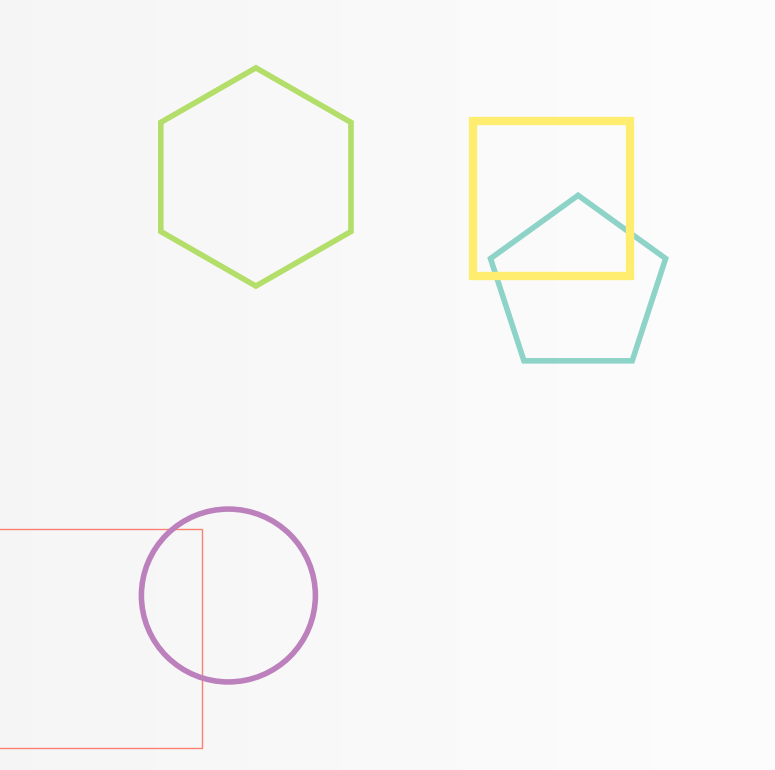[{"shape": "pentagon", "thickness": 2, "radius": 0.59, "center": [0.746, 0.628]}, {"shape": "square", "thickness": 0.5, "radius": 0.71, "center": [0.118, 0.171]}, {"shape": "hexagon", "thickness": 2, "radius": 0.71, "center": [0.33, 0.77]}, {"shape": "circle", "thickness": 2, "radius": 0.56, "center": [0.295, 0.227]}, {"shape": "square", "thickness": 3, "radius": 0.5, "center": [0.711, 0.742]}]